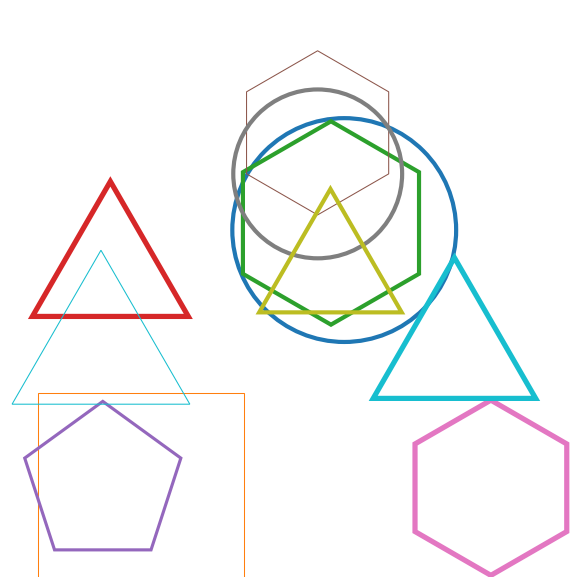[{"shape": "circle", "thickness": 2, "radius": 0.97, "center": [0.596, 0.601]}, {"shape": "square", "thickness": 0.5, "radius": 0.89, "center": [0.244, 0.14]}, {"shape": "hexagon", "thickness": 2, "radius": 0.88, "center": [0.573, 0.613]}, {"shape": "triangle", "thickness": 2.5, "radius": 0.78, "center": [0.191, 0.529]}, {"shape": "pentagon", "thickness": 1.5, "radius": 0.71, "center": [0.178, 0.162]}, {"shape": "hexagon", "thickness": 0.5, "radius": 0.71, "center": [0.55, 0.769]}, {"shape": "hexagon", "thickness": 2.5, "radius": 0.76, "center": [0.85, 0.155]}, {"shape": "circle", "thickness": 2, "radius": 0.73, "center": [0.55, 0.698]}, {"shape": "triangle", "thickness": 2, "radius": 0.71, "center": [0.572, 0.529]}, {"shape": "triangle", "thickness": 2.5, "radius": 0.81, "center": [0.787, 0.39]}, {"shape": "triangle", "thickness": 0.5, "radius": 0.89, "center": [0.175, 0.388]}]